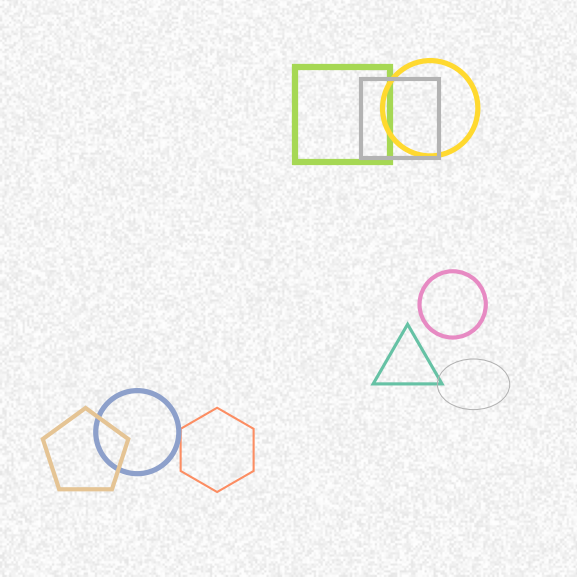[{"shape": "triangle", "thickness": 1.5, "radius": 0.34, "center": [0.706, 0.369]}, {"shape": "hexagon", "thickness": 1, "radius": 0.36, "center": [0.376, 0.22]}, {"shape": "circle", "thickness": 2.5, "radius": 0.36, "center": [0.238, 0.251]}, {"shape": "circle", "thickness": 2, "radius": 0.29, "center": [0.784, 0.472]}, {"shape": "square", "thickness": 3, "radius": 0.41, "center": [0.593, 0.801]}, {"shape": "circle", "thickness": 2.5, "radius": 0.41, "center": [0.745, 0.812]}, {"shape": "pentagon", "thickness": 2, "radius": 0.39, "center": [0.148, 0.215]}, {"shape": "square", "thickness": 2, "radius": 0.34, "center": [0.692, 0.794]}, {"shape": "oval", "thickness": 0.5, "radius": 0.31, "center": [0.82, 0.334]}]